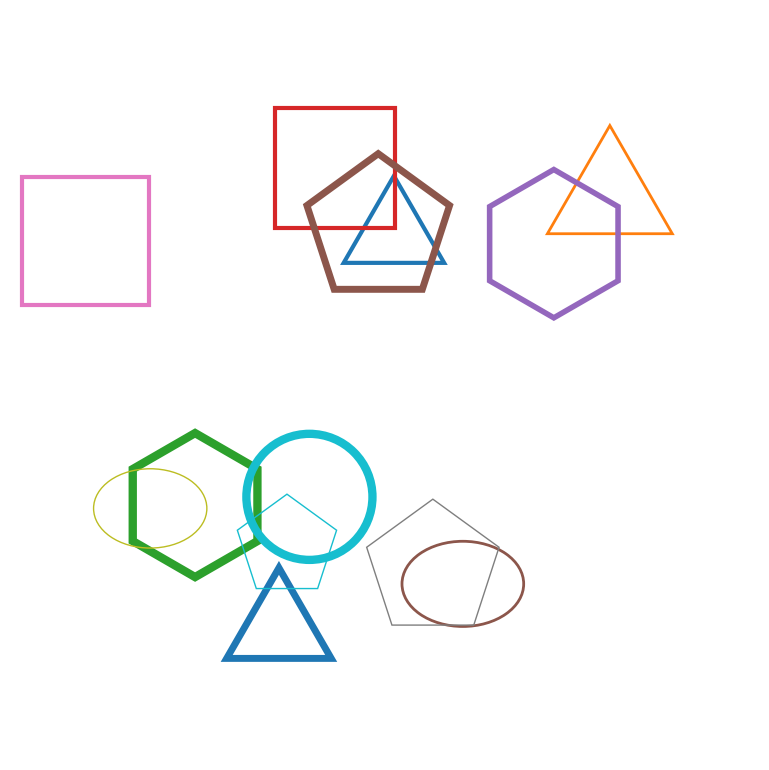[{"shape": "triangle", "thickness": 2.5, "radius": 0.39, "center": [0.362, 0.184]}, {"shape": "triangle", "thickness": 1.5, "radius": 0.38, "center": [0.512, 0.696]}, {"shape": "triangle", "thickness": 1, "radius": 0.47, "center": [0.792, 0.743]}, {"shape": "hexagon", "thickness": 3, "radius": 0.47, "center": [0.253, 0.344]}, {"shape": "square", "thickness": 1.5, "radius": 0.39, "center": [0.435, 0.782]}, {"shape": "hexagon", "thickness": 2, "radius": 0.48, "center": [0.719, 0.684]}, {"shape": "pentagon", "thickness": 2.5, "radius": 0.49, "center": [0.491, 0.703]}, {"shape": "oval", "thickness": 1, "radius": 0.4, "center": [0.601, 0.242]}, {"shape": "square", "thickness": 1.5, "radius": 0.41, "center": [0.111, 0.687]}, {"shape": "pentagon", "thickness": 0.5, "radius": 0.45, "center": [0.562, 0.261]}, {"shape": "oval", "thickness": 0.5, "radius": 0.37, "center": [0.195, 0.34]}, {"shape": "circle", "thickness": 3, "radius": 0.41, "center": [0.402, 0.355]}, {"shape": "pentagon", "thickness": 0.5, "radius": 0.34, "center": [0.373, 0.29]}]